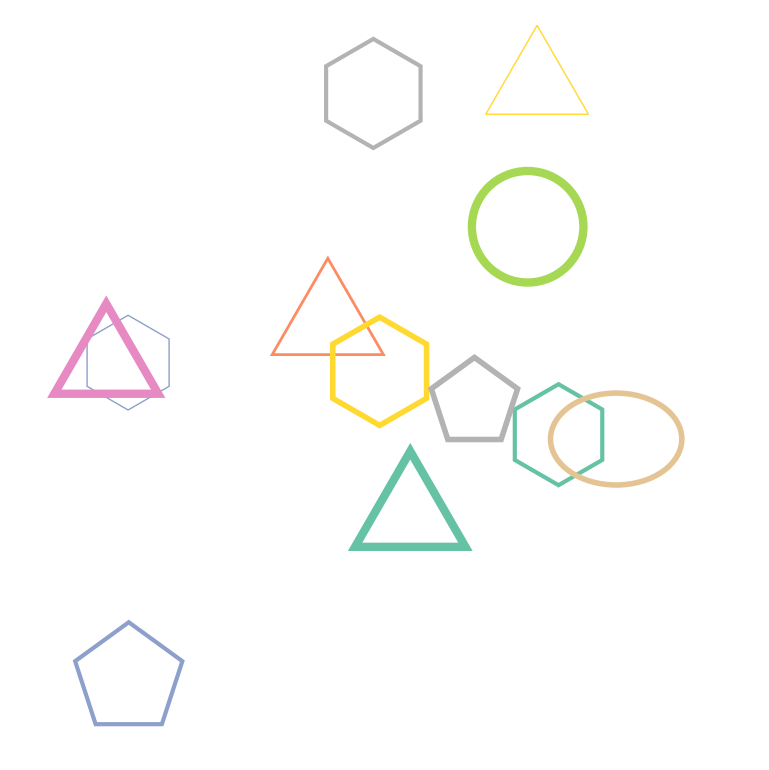[{"shape": "triangle", "thickness": 3, "radius": 0.41, "center": [0.533, 0.331]}, {"shape": "hexagon", "thickness": 1.5, "radius": 0.33, "center": [0.725, 0.435]}, {"shape": "triangle", "thickness": 1, "radius": 0.42, "center": [0.426, 0.581]}, {"shape": "hexagon", "thickness": 0.5, "radius": 0.31, "center": [0.166, 0.529]}, {"shape": "pentagon", "thickness": 1.5, "radius": 0.37, "center": [0.167, 0.119]}, {"shape": "triangle", "thickness": 3, "radius": 0.39, "center": [0.138, 0.528]}, {"shape": "circle", "thickness": 3, "radius": 0.36, "center": [0.685, 0.706]}, {"shape": "triangle", "thickness": 0.5, "radius": 0.38, "center": [0.698, 0.89]}, {"shape": "hexagon", "thickness": 2, "radius": 0.35, "center": [0.493, 0.518]}, {"shape": "oval", "thickness": 2, "radius": 0.43, "center": [0.8, 0.43]}, {"shape": "hexagon", "thickness": 1.5, "radius": 0.35, "center": [0.485, 0.879]}, {"shape": "pentagon", "thickness": 2, "radius": 0.29, "center": [0.616, 0.477]}]